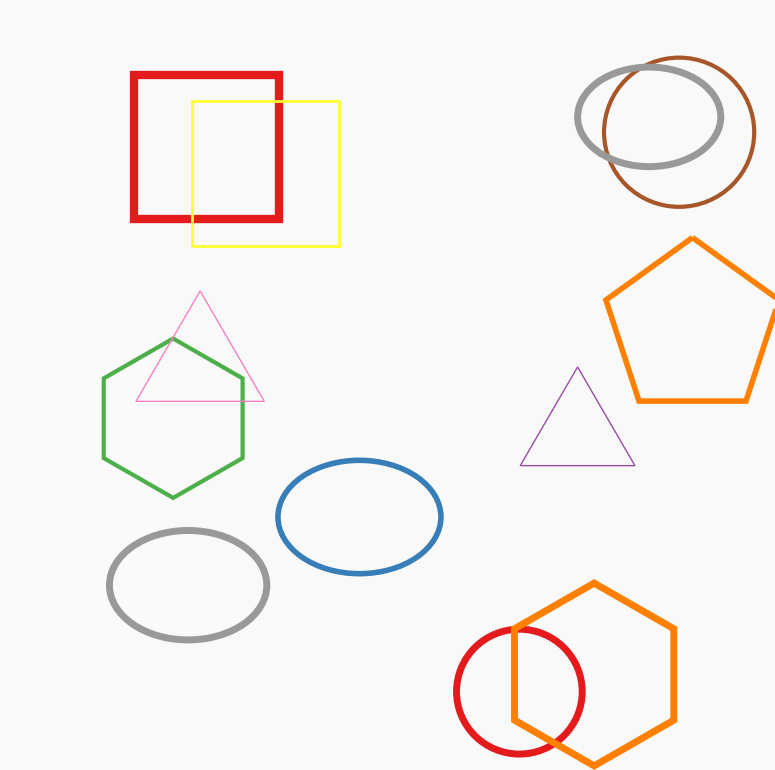[{"shape": "circle", "thickness": 2.5, "radius": 0.41, "center": [0.67, 0.102]}, {"shape": "square", "thickness": 3, "radius": 0.47, "center": [0.267, 0.809]}, {"shape": "oval", "thickness": 2, "radius": 0.53, "center": [0.464, 0.329]}, {"shape": "hexagon", "thickness": 1.5, "radius": 0.52, "center": [0.223, 0.457]}, {"shape": "triangle", "thickness": 0.5, "radius": 0.43, "center": [0.745, 0.438]}, {"shape": "hexagon", "thickness": 2.5, "radius": 0.59, "center": [0.767, 0.124]}, {"shape": "pentagon", "thickness": 2, "radius": 0.59, "center": [0.894, 0.574]}, {"shape": "square", "thickness": 1, "radius": 0.47, "center": [0.343, 0.775]}, {"shape": "circle", "thickness": 1.5, "radius": 0.48, "center": [0.876, 0.828]}, {"shape": "triangle", "thickness": 0.5, "radius": 0.48, "center": [0.258, 0.527]}, {"shape": "oval", "thickness": 2.5, "radius": 0.46, "center": [0.838, 0.848]}, {"shape": "oval", "thickness": 2.5, "radius": 0.51, "center": [0.243, 0.24]}]